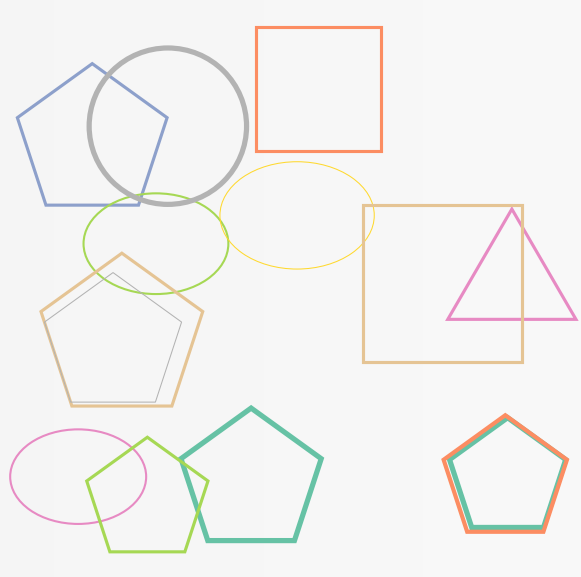[{"shape": "pentagon", "thickness": 2.5, "radius": 0.63, "center": [0.432, 0.166]}, {"shape": "pentagon", "thickness": 2.5, "radius": 0.53, "center": [0.873, 0.171]}, {"shape": "pentagon", "thickness": 2, "radius": 0.56, "center": [0.869, 0.169]}, {"shape": "square", "thickness": 1.5, "radius": 0.54, "center": [0.548, 0.845]}, {"shape": "pentagon", "thickness": 1.5, "radius": 0.68, "center": [0.159, 0.753]}, {"shape": "oval", "thickness": 1, "radius": 0.58, "center": [0.134, 0.174]}, {"shape": "triangle", "thickness": 1.5, "radius": 0.64, "center": [0.881, 0.51]}, {"shape": "pentagon", "thickness": 1.5, "radius": 0.55, "center": [0.254, 0.132]}, {"shape": "oval", "thickness": 1, "radius": 0.62, "center": [0.268, 0.577]}, {"shape": "oval", "thickness": 0.5, "radius": 0.66, "center": [0.511, 0.626]}, {"shape": "pentagon", "thickness": 1.5, "radius": 0.73, "center": [0.21, 0.414]}, {"shape": "square", "thickness": 1.5, "radius": 0.68, "center": [0.761, 0.508]}, {"shape": "pentagon", "thickness": 0.5, "radius": 0.62, "center": [0.194, 0.403]}, {"shape": "circle", "thickness": 2.5, "radius": 0.68, "center": [0.289, 0.781]}]